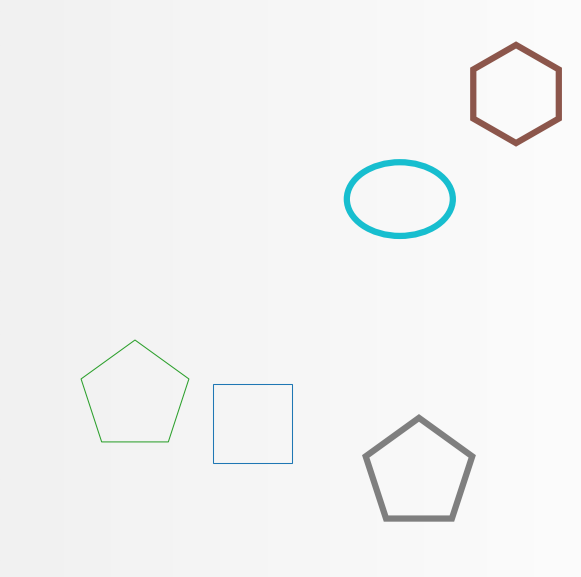[{"shape": "square", "thickness": 0.5, "radius": 0.34, "center": [0.434, 0.266]}, {"shape": "pentagon", "thickness": 0.5, "radius": 0.49, "center": [0.232, 0.313]}, {"shape": "hexagon", "thickness": 3, "radius": 0.42, "center": [0.888, 0.836]}, {"shape": "pentagon", "thickness": 3, "radius": 0.48, "center": [0.721, 0.179]}, {"shape": "oval", "thickness": 3, "radius": 0.46, "center": [0.688, 0.654]}]